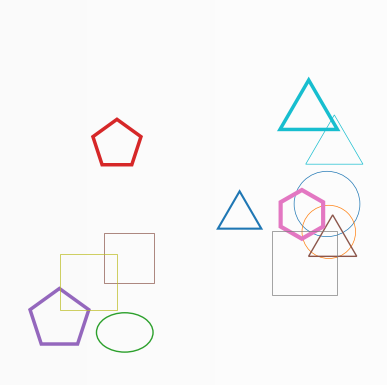[{"shape": "circle", "thickness": 0.5, "radius": 0.42, "center": [0.844, 0.47]}, {"shape": "triangle", "thickness": 1.5, "radius": 0.32, "center": [0.618, 0.438]}, {"shape": "circle", "thickness": 0.5, "radius": 0.35, "center": [0.849, 0.398]}, {"shape": "oval", "thickness": 1, "radius": 0.36, "center": [0.322, 0.137]}, {"shape": "pentagon", "thickness": 2.5, "radius": 0.33, "center": [0.302, 0.625]}, {"shape": "pentagon", "thickness": 2.5, "radius": 0.4, "center": [0.153, 0.171]}, {"shape": "square", "thickness": 0.5, "radius": 0.33, "center": [0.333, 0.33]}, {"shape": "triangle", "thickness": 1, "radius": 0.36, "center": [0.858, 0.37]}, {"shape": "hexagon", "thickness": 3, "radius": 0.32, "center": [0.779, 0.443]}, {"shape": "square", "thickness": 0.5, "radius": 0.42, "center": [0.787, 0.317]}, {"shape": "square", "thickness": 0.5, "radius": 0.36, "center": [0.228, 0.268]}, {"shape": "triangle", "thickness": 2.5, "radius": 0.43, "center": [0.797, 0.707]}, {"shape": "triangle", "thickness": 0.5, "radius": 0.43, "center": [0.863, 0.616]}]